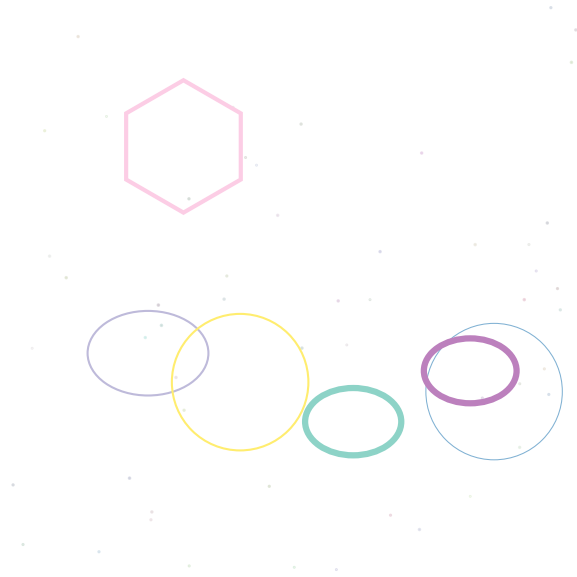[{"shape": "oval", "thickness": 3, "radius": 0.42, "center": [0.612, 0.269]}, {"shape": "oval", "thickness": 1, "radius": 0.52, "center": [0.256, 0.388]}, {"shape": "circle", "thickness": 0.5, "radius": 0.59, "center": [0.856, 0.321]}, {"shape": "hexagon", "thickness": 2, "radius": 0.57, "center": [0.318, 0.746]}, {"shape": "oval", "thickness": 3, "radius": 0.4, "center": [0.814, 0.357]}, {"shape": "circle", "thickness": 1, "radius": 0.59, "center": [0.416, 0.337]}]